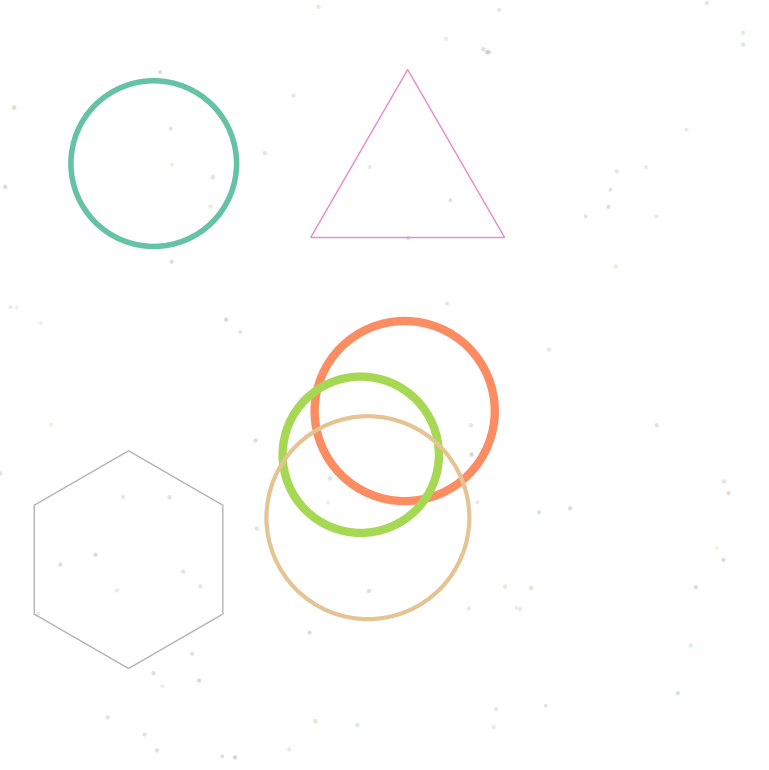[{"shape": "circle", "thickness": 2, "radius": 0.54, "center": [0.2, 0.788]}, {"shape": "circle", "thickness": 3, "radius": 0.58, "center": [0.526, 0.466]}, {"shape": "triangle", "thickness": 0.5, "radius": 0.73, "center": [0.529, 0.764]}, {"shape": "circle", "thickness": 3, "radius": 0.51, "center": [0.469, 0.409]}, {"shape": "circle", "thickness": 1.5, "radius": 0.66, "center": [0.478, 0.328]}, {"shape": "hexagon", "thickness": 0.5, "radius": 0.71, "center": [0.167, 0.273]}]